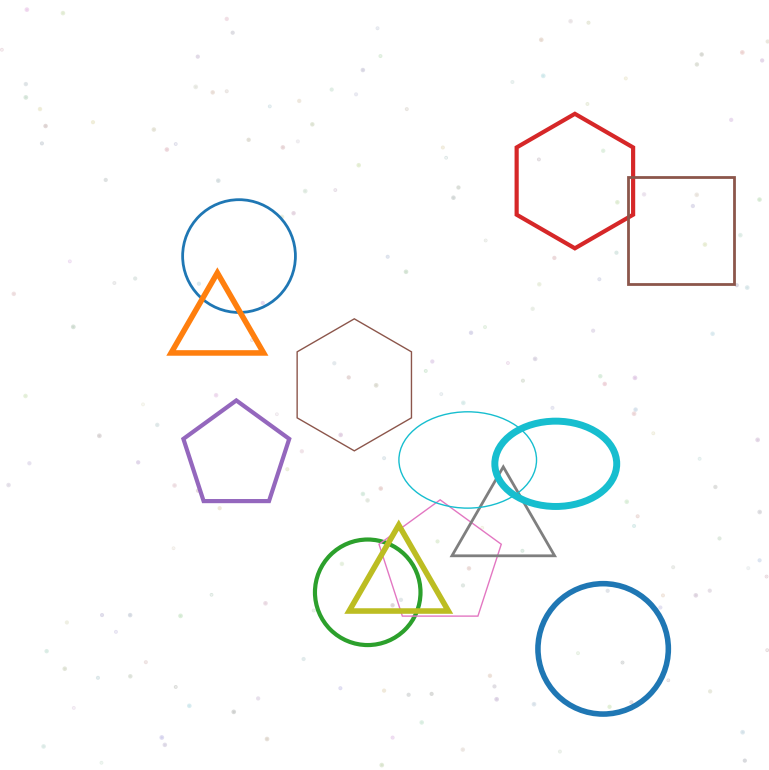[{"shape": "circle", "thickness": 2, "radius": 0.42, "center": [0.783, 0.157]}, {"shape": "circle", "thickness": 1, "radius": 0.37, "center": [0.31, 0.667]}, {"shape": "triangle", "thickness": 2, "radius": 0.35, "center": [0.282, 0.576]}, {"shape": "circle", "thickness": 1.5, "radius": 0.34, "center": [0.478, 0.231]}, {"shape": "hexagon", "thickness": 1.5, "radius": 0.44, "center": [0.747, 0.765]}, {"shape": "pentagon", "thickness": 1.5, "radius": 0.36, "center": [0.307, 0.408]}, {"shape": "hexagon", "thickness": 0.5, "radius": 0.43, "center": [0.46, 0.5]}, {"shape": "square", "thickness": 1, "radius": 0.35, "center": [0.884, 0.7]}, {"shape": "pentagon", "thickness": 0.5, "radius": 0.42, "center": [0.572, 0.267]}, {"shape": "triangle", "thickness": 1, "radius": 0.38, "center": [0.654, 0.317]}, {"shape": "triangle", "thickness": 2, "radius": 0.37, "center": [0.518, 0.244]}, {"shape": "oval", "thickness": 2.5, "radius": 0.4, "center": [0.722, 0.398]}, {"shape": "oval", "thickness": 0.5, "radius": 0.45, "center": [0.607, 0.403]}]